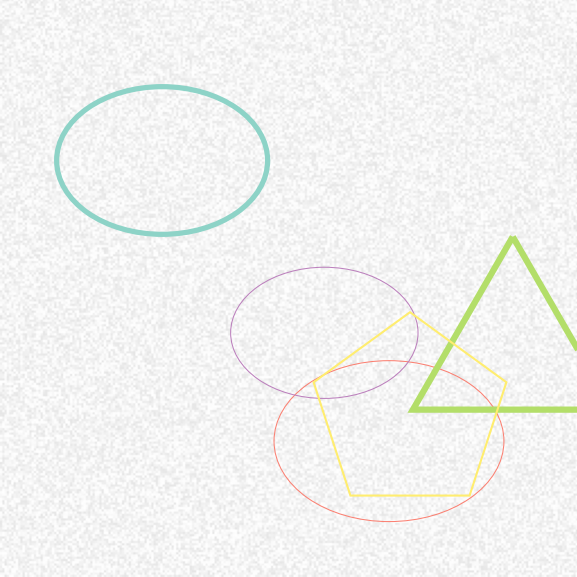[{"shape": "oval", "thickness": 2.5, "radius": 0.91, "center": [0.281, 0.721]}, {"shape": "oval", "thickness": 0.5, "radius": 1.0, "center": [0.674, 0.235]}, {"shape": "triangle", "thickness": 3, "radius": 1.0, "center": [0.888, 0.39]}, {"shape": "oval", "thickness": 0.5, "radius": 0.81, "center": [0.562, 0.423]}, {"shape": "pentagon", "thickness": 1, "radius": 0.88, "center": [0.71, 0.283]}]